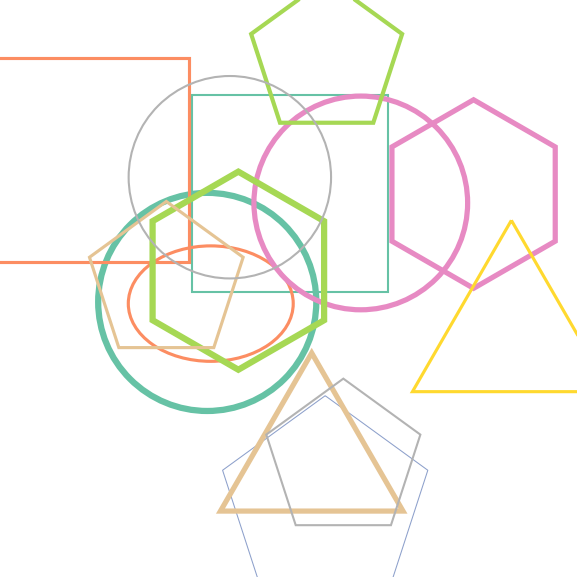[{"shape": "square", "thickness": 1, "radius": 0.85, "center": [0.502, 0.664]}, {"shape": "circle", "thickness": 3, "radius": 0.94, "center": [0.359, 0.476]}, {"shape": "oval", "thickness": 1.5, "radius": 0.71, "center": [0.365, 0.473]}, {"shape": "square", "thickness": 1.5, "radius": 0.88, "center": [0.151, 0.722]}, {"shape": "pentagon", "thickness": 0.5, "radius": 0.93, "center": [0.563, 0.127]}, {"shape": "circle", "thickness": 2.5, "radius": 0.93, "center": [0.625, 0.648]}, {"shape": "hexagon", "thickness": 2.5, "radius": 0.82, "center": [0.82, 0.663]}, {"shape": "hexagon", "thickness": 3, "radius": 0.86, "center": [0.413, 0.53]}, {"shape": "pentagon", "thickness": 2, "radius": 0.69, "center": [0.566, 0.898]}, {"shape": "triangle", "thickness": 1.5, "radius": 0.99, "center": [0.885, 0.42]}, {"shape": "pentagon", "thickness": 1.5, "radius": 0.7, "center": [0.288, 0.51]}, {"shape": "triangle", "thickness": 2.5, "radius": 0.91, "center": [0.54, 0.205]}, {"shape": "circle", "thickness": 1, "radius": 0.88, "center": [0.398, 0.692]}, {"shape": "pentagon", "thickness": 1, "radius": 0.7, "center": [0.595, 0.203]}]